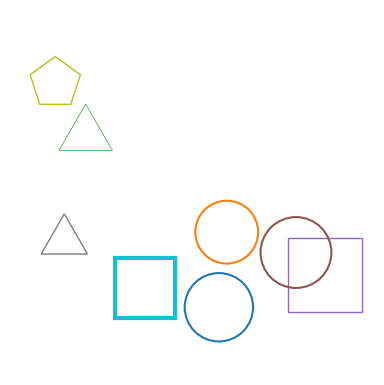[{"shape": "circle", "thickness": 1.5, "radius": 0.44, "center": [0.569, 0.202]}, {"shape": "circle", "thickness": 1.5, "radius": 0.41, "center": [0.589, 0.397]}, {"shape": "triangle", "thickness": 0.5, "radius": 0.4, "center": [0.223, 0.649]}, {"shape": "square", "thickness": 1, "radius": 0.48, "center": [0.844, 0.286]}, {"shape": "circle", "thickness": 1.5, "radius": 0.46, "center": [0.769, 0.344]}, {"shape": "triangle", "thickness": 1, "radius": 0.35, "center": [0.167, 0.375]}, {"shape": "pentagon", "thickness": 1, "radius": 0.34, "center": [0.143, 0.785]}, {"shape": "square", "thickness": 3, "radius": 0.39, "center": [0.376, 0.251]}]